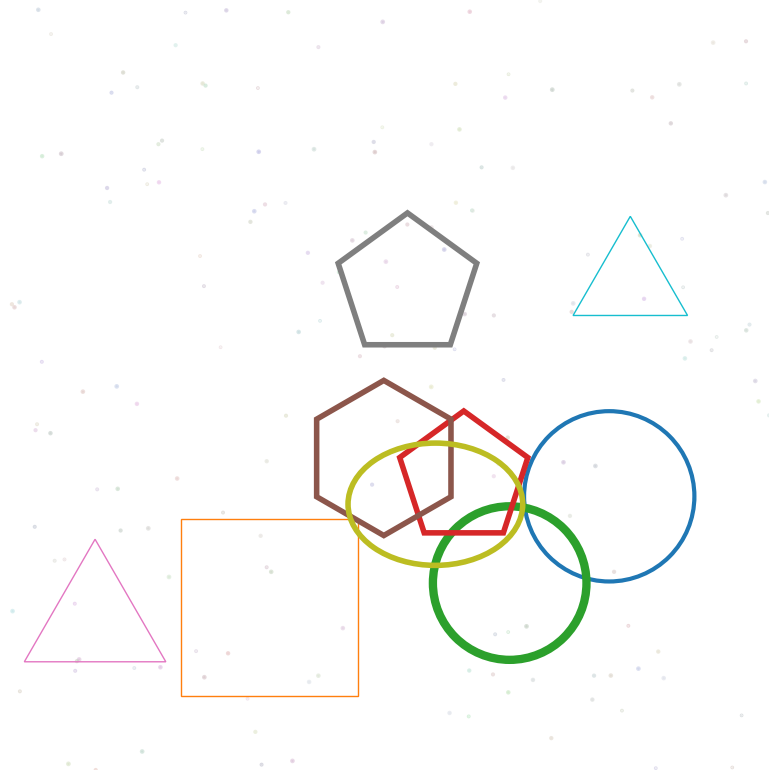[{"shape": "circle", "thickness": 1.5, "radius": 0.55, "center": [0.791, 0.355]}, {"shape": "square", "thickness": 0.5, "radius": 0.57, "center": [0.35, 0.211]}, {"shape": "circle", "thickness": 3, "radius": 0.5, "center": [0.662, 0.243]}, {"shape": "pentagon", "thickness": 2, "radius": 0.44, "center": [0.602, 0.379]}, {"shape": "hexagon", "thickness": 2, "radius": 0.5, "center": [0.498, 0.405]}, {"shape": "triangle", "thickness": 0.5, "radius": 0.53, "center": [0.123, 0.194]}, {"shape": "pentagon", "thickness": 2, "radius": 0.47, "center": [0.529, 0.629]}, {"shape": "oval", "thickness": 2, "radius": 0.57, "center": [0.565, 0.345]}, {"shape": "triangle", "thickness": 0.5, "radius": 0.43, "center": [0.819, 0.633]}]